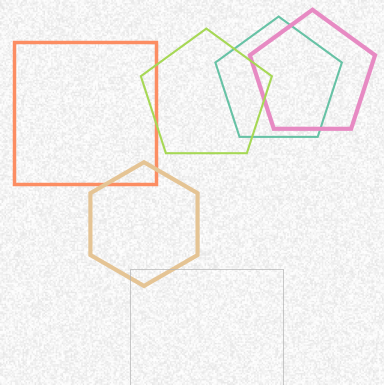[{"shape": "pentagon", "thickness": 1.5, "radius": 0.86, "center": [0.724, 0.784]}, {"shape": "square", "thickness": 2.5, "radius": 0.92, "center": [0.22, 0.706]}, {"shape": "pentagon", "thickness": 3, "radius": 0.85, "center": [0.812, 0.804]}, {"shape": "pentagon", "thickness": 1.5, "radius": 0.89, "center": [0.536, 0.747]}, {"shape": "hexagon", "thickness": 3, "radius": 0.8, "center": [0.374, 0.418]}, {"shape": "square", "thickness": 0.5, "radius": 0.99, "center": [0.536, 0.103]}]